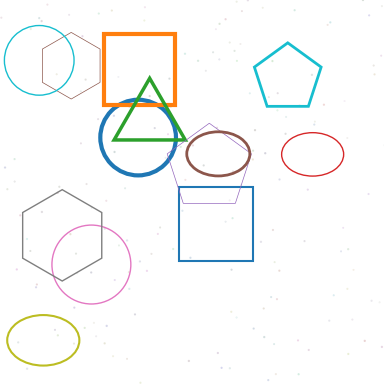[{"shape": "circle", "thickness": 3, "radius": 0.49, "center": [0.359, 0.643]}, {"shape": "square", "thickness": 1.5, "radius": 0.48, "center": [0.562, 0.418]}, {"shape": "square", "thickness": 3, "radius": 0.46, "center": [0.363, 0.819]}, {"shape": "triangle", "thickness": 2.5, "radius": 0.53, "center": [0.389, 0.69]}, {"shape": "oval", "thickness": 1, "radius": 0.4, "center": [0.812, 0.599]}, {"shape": "pentagon", "thickness": 0.5, "radius": 0.58, "center": [0.544, 0.565]}, {"shape": "oval", "thickness": 2, "radius": 0.41, "center": [0.567, 0.6]}, {"shape": "hexagon", "thickness": 0.5, "radius": 0.43, "center": [0.185, 0.829]}, {"shape": "circle", "thickness": 1, "radius": 0.51, "center": [0.237, 0.313]}, {"shape": "hexagon", "thickness": 1, "radius": 0.59, "center": [0.162, 0.389]}, {"shape": "oval", "thickness": 1.5, "radius": 0.47, "center": [0.112, 0.116]}, {"shape": "circle", "thickness": 1, "radius": 0.45, "center": [0.102, 0.843]}, {"shape": "pentagon", "thickness": 2, "radius": 0.46, "center": [0.747, 0.798]}]